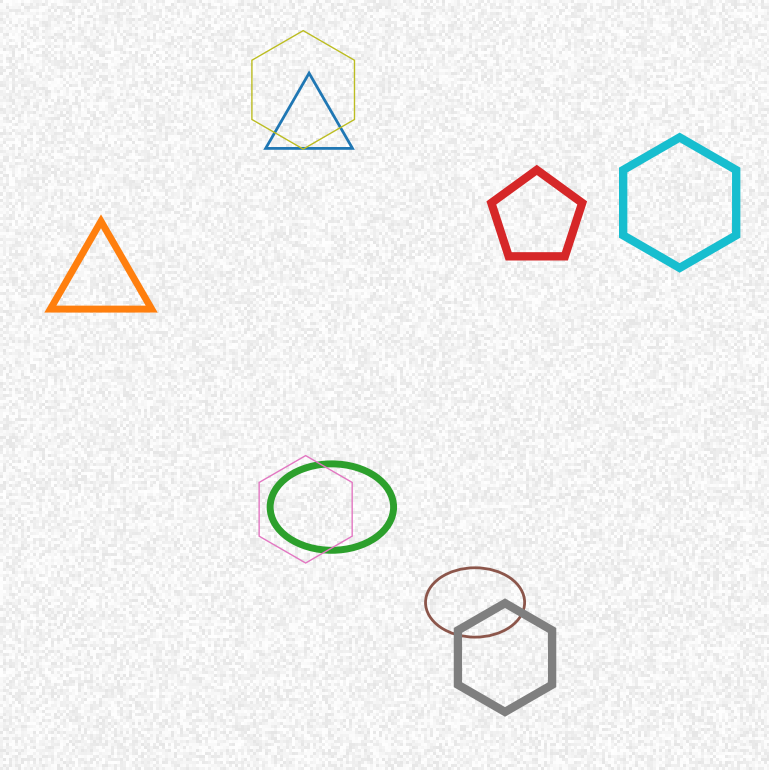[{"shape": "triangle", "thickness": 1, "radius": 0.33, "center": [0.401, 0.84]}, {"shape": "triangle", "thickness": 2.5, "radius": 0.38, "center": [0.131, 0.637]}, {"shape": "oval", "thickness": 2.5, "radius": 0.4, "center": [0.431, 0.341]}, {"shape": "pentagon", "thickness": 3, "radius": 0.31, "center": [0.697, 0.717]}, {"shape": "oval", "thickness": 1, "radius": 0.32, "center": [0.617, 0.218]}, {"shape": "hexagon", "thickness": 0.5, "radius": 0.35, "center": [0.397, 0.339]}, {"shape": "hexagon", "thickness": 3, "radius": 0.35, "center": [0.656, 0.146]}, {"shape": "hexagon", "thickness": 0.5, "radius": 0.38, "center": [0.394, 0.883]}, {"shape": "hexagon", "thickness": 3, "radius": 0.42, "center": [0.883, 0.737]}]